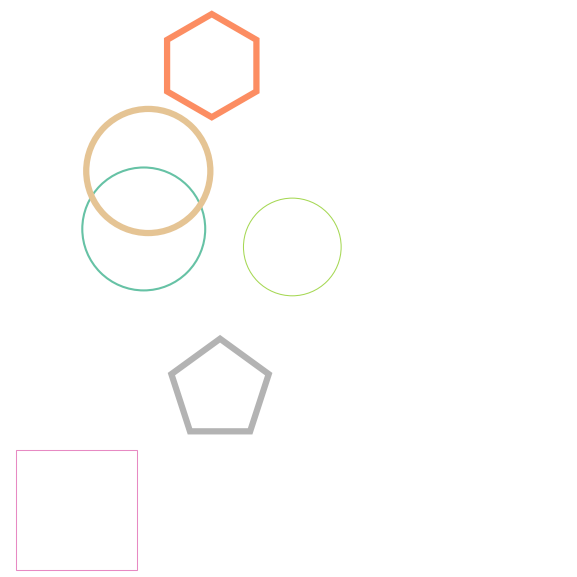[{"shape": "circle", "thickness": 1, "radius": 0.53, "center": [0.249, 0.603]}, {"shape": "hexagon", "thickness": 3, "radius": 0.45, "center": [0.367, 0.885]}, {"shape": "square", "thickness": 0.5, "radius": 0.52, "center": [0.133, 0.116]}, {"shape": "circle", "thickness": 0.5, "radius": 0.42, "center": [0.506, 0.571]}, {"shape": "circle", "thickness": 3, "radius": 0.54, "center": [0.257, 0.703]}, {"shape": "pentagon", "thickness": 3, "radius": 0.44, "center": [0.381, 0.324]}]